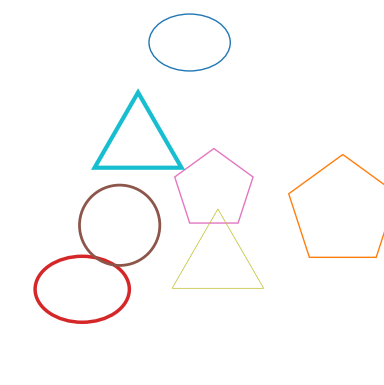[{"shape": "oval", "thickness": 1, "radius": 0.53, "center": [0.493, 0.89]}, {"shape": "pentagon", "thickness": 1, "radius": 0.74, "center": [0.89, 0.451]}, {"shape": "oval", "thickness": 2.5, "radius": 0.61, "center": [0.214, 0.249]}, {"shape": "circle", "thickness": 2, "radius": 0.52, "center": [0.311, 0.415]}, {"shape": "pentagon", "thickness": 1, "radius": 0.53, "center": [0.556, 0.507]}, {"shape": "triangle", "thickness": 0.5, "radius": 0.69, "center": [0.566, 0.32]}, {"shape": "triangle", "thickness": 3, "radius": 0.65, "center": [0.359, 0.63]}]